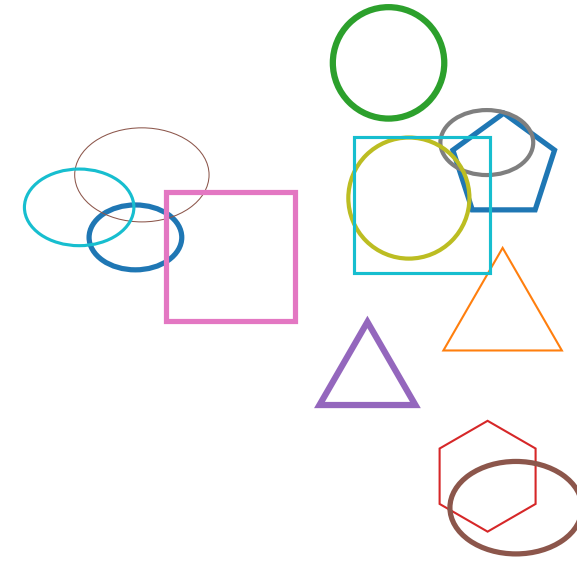[{"shape": "oval", "thickness": 2.5, "radius": 0.4, "center": [0.234, 0.588]}, {"shape": "pentagon", "thickness": 2.5, "radius": 0.46, "center": [0.872, 0.711]}, {"shape": "triangle", "thickness": 1, "radius": 0.59, "center": [0.87, 0.451]}, {"shape": "circle", "thickness": 3, "radius": 0.48, "center": [0.673, 0.89]}, {"shape": "hexagon", "thickness": 1, "radius": 0.48, "center": [0.844, 0.174]}, {"shape": "triangle", "thickness": 3, "radius": 0.48, "center": [0.636, 0.346]}, {"shape": "oval", "thickness": 2.5, "radius": 0.57, "center": [0.893, 0.12]}, {"shape": "oval", "thickness": 0.5, "radius": 0.58, "center": [0.246, 0.696]}, {"shape": "square", "thickness": 2.5, "radius": 0.56, "center": [0.399, 0.555]}, {"shape": "oval", "thickness": 2, "radius": 0.4, "center": [0.843, 0.752]}, {"shape": "circle", "thickness": 2, "radius": 0.52, "center": [0.708, 0.656]}, {"shape": "oval", "thickness": 1.5, "radius": 0.47, "center": [0.137, 0.64]}, {"shape": "square", "thickness": 1.5, "radius": 0.59, "center": [0.731, 0.643]}]